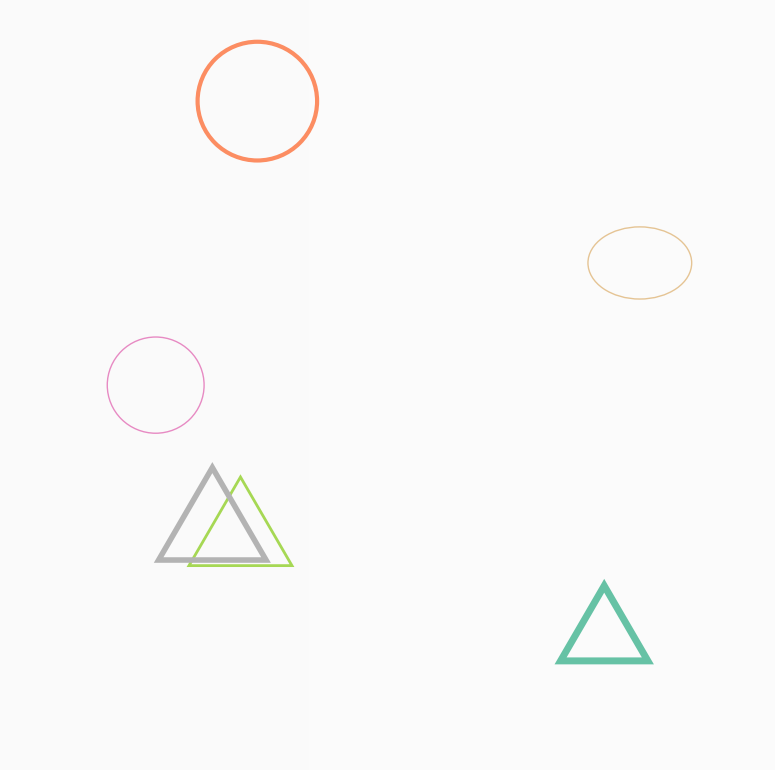[{"shape": "triangle", "thickness": 2.5, "radius": 0.33, "center": [0.78, 0.174]}, {"shape": "circle", "thickness": 1.5, "radius": 0.39, "center": [0.332, 0.869]}, {"shape": "circle", "thickness": 0.5, "radius": 0.31, "center": [0.201, 0.5]}, {"shape": "triangle", "thickness": 1, "radius": 0.38, "center": [0.31, 0.304]}, {"shape": "oval", "thickness": 0.5, "radius": 0.33, "center": [0.826, 0.658]}, {"shape": "triangle", "thickness": 2, "radius": 0.4, "center": [0.274, 0.313]}]